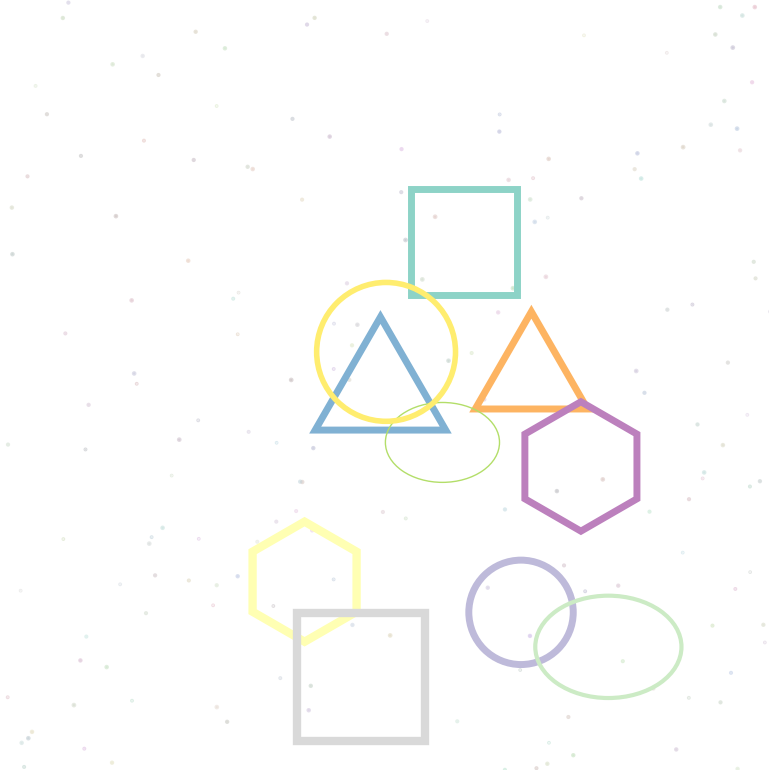[{"shape": "square", "thickness": 2.5, "radius": 0.34, "center": [0.603, 0.685]}, {"shape": "hexagon", "thickness": 3, "radius": 0.39, "center": [0.396, 0.245]}, {"shape": "circle", "thickness": 2.5, "radius": 0.34, "center": [0.677, 0.205]}, {"shape": "triangle", "thickness": 2.5, "radius": 0.49, "center": [0.494, 0.49]}, {"shape": "triangle", "thickness": 2.5, "radius": 0.42, "center": [0.69, 0.511]}, {"shape": "oval", "thickness": 0.5, "radius": 0.37, "center": [0.575, 0.425]}, {"shape": "square", "thickness": 3, "radius": 0.42, "center": [0.468, 0.121]}, {"shape": "hexagon", "thickness": 2.5, "radius": 0.42, "center": [0.754, 0.394]}, {"shape": "oval", "thickness": 1.5, "radius": 0.47, "center": [0.79, 0.16]}, {"shape": "circle", "thickness": 2, "radius": 0.45, "center": [0.501, 0.543]}]